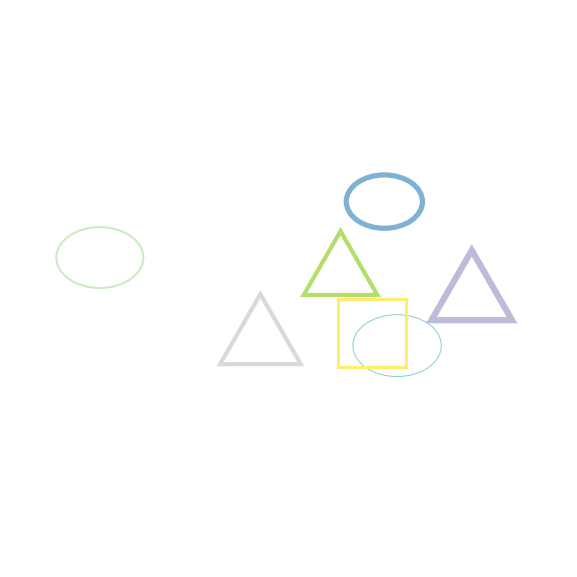[{"shape": "oval", "thickness": 0.5, "radius": 0.38, "center": [0.688, 0.401]}, {"shape": "triangle", "thickness": 3, "radius": 0.4, "center": [0.817, 0.485]}, {"shape": "oval", "thickness": 2.5, "radius": 0.33, "center": [0.666, 0.65]}, {"shape": "triangle", "thickness": 2, "radius": 0.37, "center": [0.59, 0.525]}, {"shape": "triangle", "thickness": 2, "radius": 0.4, "center": [0.451, 0.409]}, {"shape": "oval", "thickness": 1, "radius": 0.38, "center": [0.173, 0.553]}, {"shape": "square", "thickness": 1.5, "radius": 0.29, "center": [0.644, 0.422]}]